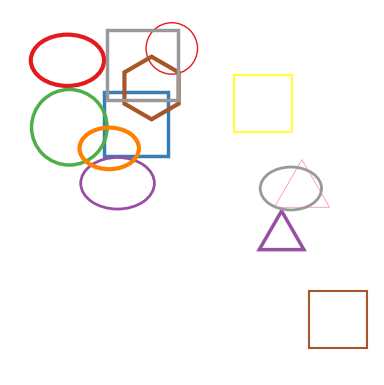[{"shape": "circle", "thickness": 1, "radius": 0.33, "center": [0.446, 0.874]}, {"shape": "oval", "thickness": 3, "radius": 0.48, "center": [0.175, 0.843]}, {"shape": "square", "thickness": 2.5, "radius": 0.42, "center": [0.352, 0.678]}, {"shape": "circle", "thickness": 2.5, "radius": 0.49, "center": [0.18, 0.669]}, {"shape": "triangle", "thickness": 2.5, "radius": 0.33, "center": [0.731, 0.385]}, {"shape": "oval", "thickness": 2, "radius": 0.48, "center": [0.305, 0.524]}, {"shape": "oval", "thickness": 3, "radius": 0.39, "center": [0.284, 0.615]}, {"shape": "square", "thickness": 1.5, "radius": 0.37, "center": [0.684, 0.731]}, {"shape": "square", "thickness": 1.5, "radius": 0.38, "center": [0.878, 0.17]}, {"shape": "hexagon", "thickness": 3, "radius": 0.41, "center": [0.394, 0.771]}, {"shape": "triangle", "thickness": 0.5, "radius": 0.41, "center": [0.784, 0.503]}, {"shape": "oval", "thickness": 2, "radius": 0.4, "center": [0.756, 0.51]}, {"shape": "square", "thickness": 2.5, "radius": 0.46, "center": [0.369, 0.831]}]